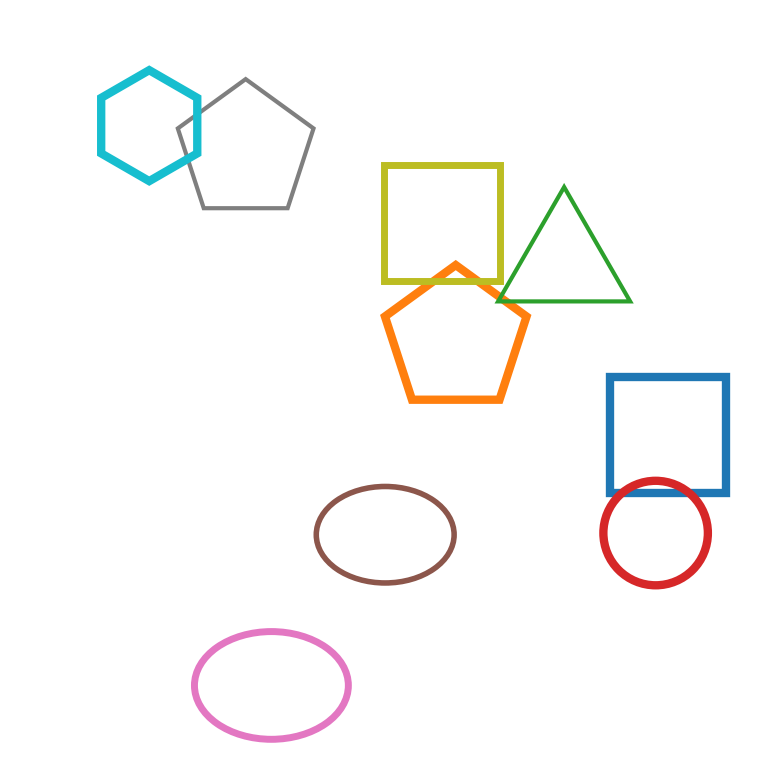[{"shape": "square", "thickness": 3, "radius": 0.38, "center": [0.867, 0.435]}, {"shape": "pentagon", "thickness": 3, "radius": 0.48, "center": [0.592, 0.559]}, {"shape": "triangle", "thickness": 1.5, "radius": 0.49, "center": [0.733, 0.658]}, {"shape": "circle", "thickness": 3, "radius": 0.34, "center": [0.851, 0.308]}, {"shape": "oval", "thickness": 2, "radius": 0.45, "center": [0.5, 0.306]}, {"shape": "oval", "thickness": 2.5, "radius": 0.5, "center": [0.352, 0.11]}, {"shape": "pentagon", "thickness": 1.5, "radius": 0.46, "center": [0.319, 0.805]}, {"shape": "square", "thickness": 2.5, "radius": 0.38, "center": [0.574, 0.71]}, {"shape": "hexagon", "thickness": 3, "radius": 0.36, "center": [0.194, 0.837]}]